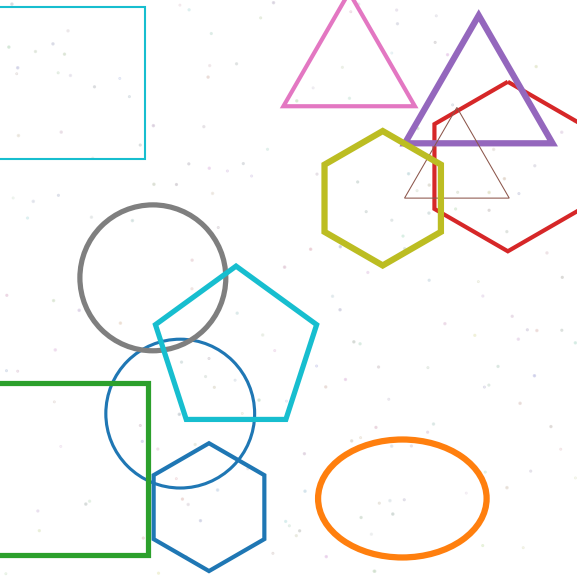[{"shape": "circle", "thickness": 1.5, "radius": 0.64, "center": [0.312, 0.283]}, {"shape": "hexagon", "thickness": 2, "radius": 0.55, "center": [0.362, 0.121]}, {"shape": "oval", "thickness": 3, "radius": 0.73, "center": [0.697, 0.136]}, {"shape": "square", "thickness": 2.5, "radius": 0.74, "center": [0.108, 0.187]}, {"shape": "hexagon", "thickness": 2, "radius": 0.73, "center": [0.879, 0.711]}, {"shape": "triangle", "thickness": 3, "radius": 0.74, "center": [0.829, 0.825]}, {"shape": "triangle", "thickness": 0.5, "radius": 0.52, "center": [0.791, 0.708]}, {"shape": "triangle", "thickness": 2, "radius": 0.66, "center": [0.605, 0.881]}, {"shape": "circle", "thickness": 2.5, "radius": 0.63, "center": [0.265, 0.518]}, {"shape": "hexagon", "thickness": 3, "radius": 0.58, "center": [0.663, 0.656]}, {"shape": "square", "thickness": 1, "radius": 0.66, "center": [0.119, 0.856]}, {"shape": "pentagon", "thickness": 2.5, "radius": 0.73, "center": [0.409, 0.392]}]